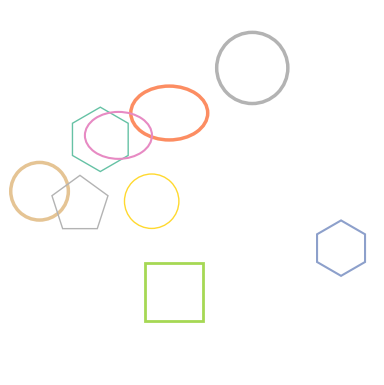[{"shape": "hexagon", "thickness": 1, "radius": 0.42, "center": [0.261, 0.638]}, {"shape": "oval", "thickness": 2.5, "radius": 0.5, "center": [0.44, 0.706]}, {"shape": "hexagon", "thickness": 1.5, "radius": 0.36, "center": [0.886, 0.355]}, {"shape": "oval", "thickness": 1.5, "radius": 0.44, "center": [0.308, 0.648]}, {"shape": "square", "thickness": 2, "radius": 0.38, "center": [0.451, 0.242]}, {"shape": "circle", "thickness": 1, "radius": 0.35, "center": [0.394, 0.477]}, {"shape": "circle", "thickness": 2.5, "radius": 0.37, "center": [0.103, 0.503]}, {"shape": "circle", "thickness": 2.5, "radius": 0.46, "center": [0.655, 0.824]}, {"shape": "pentagon", "thickness": 1, "radius": 0.38, "center": [0.208, 0.468]}]